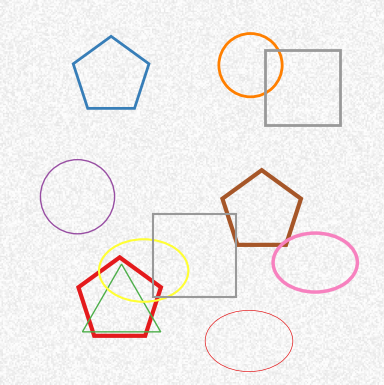[{"shape": "oval", "thickness": 0.5, "radius": 0.57, "center": [0.647, 0.114]}, {"shape": "pentagon", "thickness": 3, "radius": 0.56, "center": [0.311, 0.219]}, {"shape": "pentagon", "thickness": 2, "radius": 0.52, "center": [0.289, 0.802]}, {"shape": "triangle", "thickness": 1, "radius": 0.59, "center": [0.316, 0.197]}, {"shape": "circle", "thickness": 1, "radius": 0.48, "center": [0.201, 0.489]}, {"shape": "circle", "thickness": 2, "radius": 0.41, "center": [0.651, 0.831]}, {"shape": "oval", "thickness": 1.5, "radius": 0.58, "center": [0.373, 0.297]}, {"shape": "pentagon", "thickness": 3, "radius": 0.54, "center": [0.68, 0.451]}, {"shape": "oval", "thickness": 2.5, "radius": 0.55, "center": [0.819, 0.318]}, {"shape": "square", "thickness": 1.5, "radius": 0.54, "center": [0.505, 0.336]}, {"shape": "square", "thickness": 2, "radius": 0.48, "center": [0.786, 0.773]}]